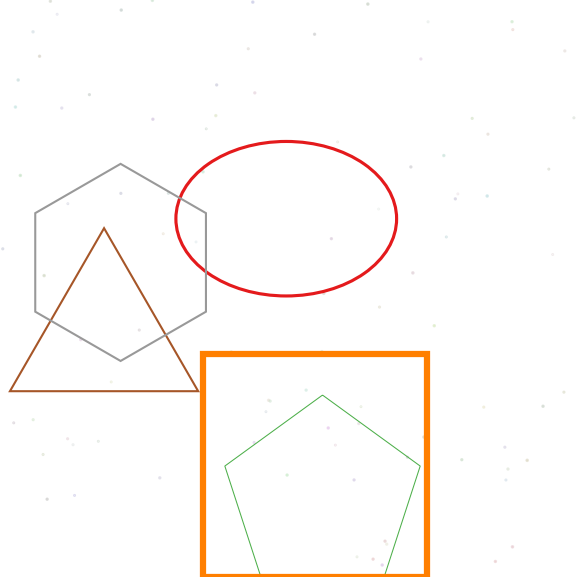[{"shape": "oval", "thickness": 1.5, "radius": 0.96, "center": [0.496, 0.62]}, {"shape": "pentagon", "thickness": 0.5, "radius": 0.89, "center": [0.558, 0.137]}, {"shape": "square", "thickness": 3, "radius": 0.97, "center": [0.546, 0.193]}, {"shape": "triangle", "thickness": 1, "radius": 0.94, "center": [0.18, 0.416]}, {"shape": "hexagon", "thickness": 1, "radius": 0.85, "center": [0.209, 0.545]}]